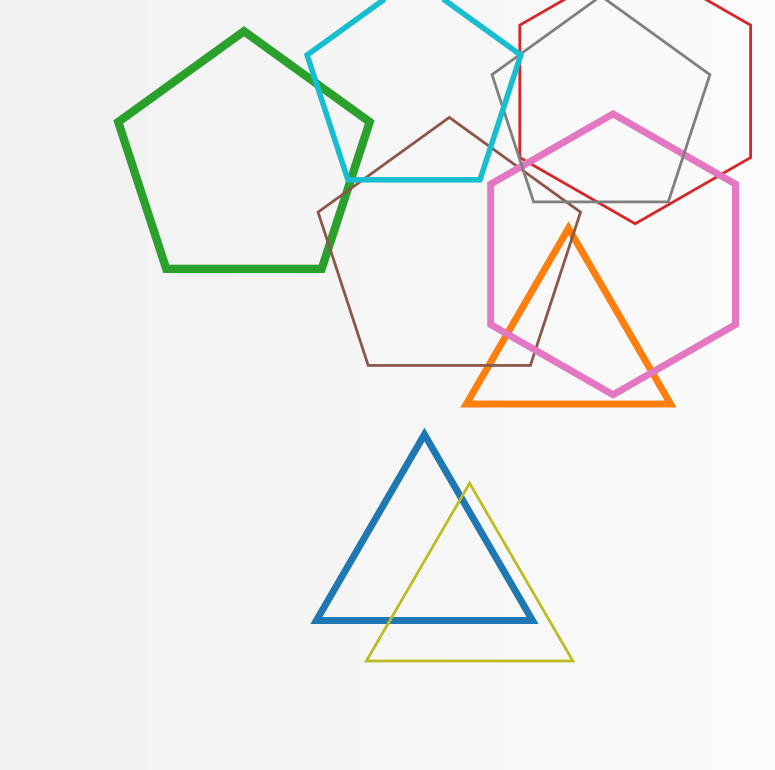[{"shape": "triangle", "thickness": 2.5, "radius": 0.81, "center": [0.548, 0.275]}, {"shape": "triangle", "thickness": 2.5, "radius": 0.76, "center": [0.734, 0.551]}, {"shape": "pentagon", "thickness": 3, "radius": 0.85, "center": [0.315, 0.789]}, {"shape": "hexagon", "thickness": 1, "radius": 0.86, "center": [0.82, 0.881]}, {"shape": "pentagon", "thickness": 1, "radius": 0.89, "center": [0.58, 0.669]}, {"shape": "hexagon", "thickness": 2.5, "radius": 0.91, "center": [0.791, 0.67]}, {"shape": "pentagon", "thickness": 1, "radius": 0.74, "center": [0.775, 0.857]}, {"shape": "triangle", "thickness": 1, "radius": 0.77, "center": [0.606, 0.219]}, {"shape": "pentagon", "thickness": 2, "radius": 0.72, "center": [0.534, 0.884]}]